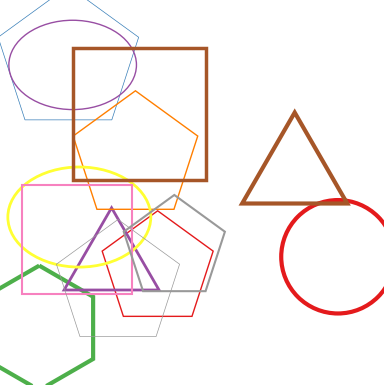[{"shape": "pentagon", "thickness": 1, "radius": 0.76, "center": [0.41, 0.301]}, {"shape": "circle", "thickness": 3, "radius": 0.74, "center": [0.878, 0.333]}, {"shape": "pentagon", "thickness": 0.5, "radius": 0.96, "center": [0.178, 0.844]}, {"shape": "hexagon", "thickness": 3, "radius": 0.81, "center": [0.102, 0.148]}, {"shape": "triangle", "thickness": 2, "radius": 0.71, "center": [0.29, 0.318]}, {"shape": "oval", "thickness": 1, "radius": 0.83, "center": [0.189, 0.831]}, {"shape": "pentagon", "thickness": 1, "radius": 0.85, "center": [0.352, 0.594]}, {"shape": "oval", "thickness": 2, "radius": 0.93, "center": [0.206, 0.436]}, {"shape": "triangle", "thickness": 3, "radius": 0.79, "center": [0.765, 0.55]}, {"shape": "square", "thickness": 2.5, "radius": 0.86, "center": [0.363, 0.703]}, {"shape": "square", "thickness": 1.5, "radius": 0.71, "center": [0.2, 0.377]}, {"shape": "pentagon", "thickness": 0.5, "radius": 0.84, "center": [0.307, 0.262]}, {"shape": "pentagon", "thickness": 1.5, "radius": 0.69, "center": [0.453, 0.355]}]